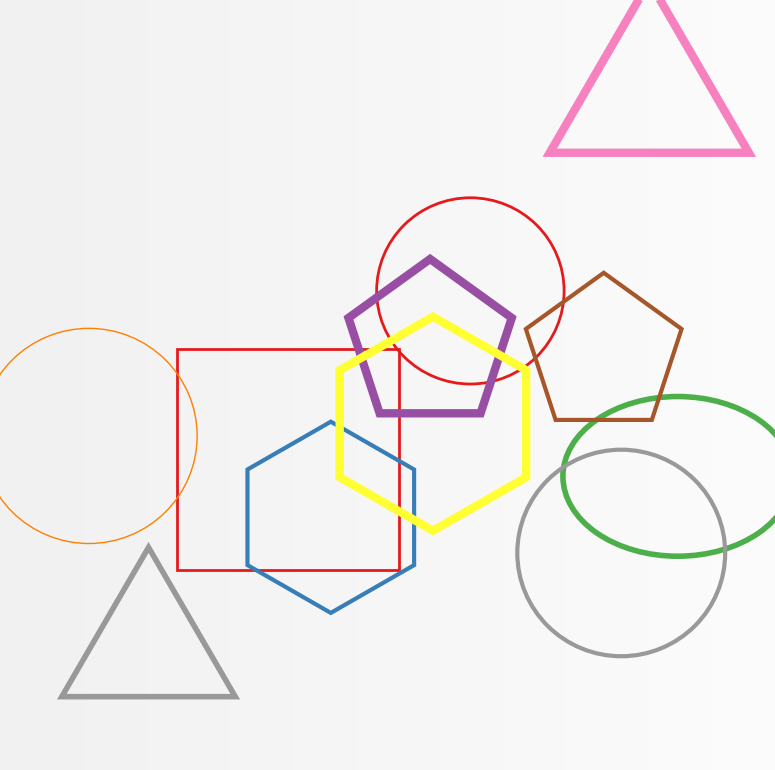[{"shape": "square", "thickness": 1, "radius": 0.72, "center": [0.372, 0.403]}, {"shape": "circle", "thickness": 1, "radius": 0.6, "center": [0.607, 0.622]}, {"shape": "hexagon", "thickness": 1.5, "radius": 0.62, "center": [0.427, 0.328]}, {"shape": "oval", "thickness": 2, "radius": 0.74, "center": [0.874, 0.381]}, {"shape": "pentagon", "thickness": 3, "radius": 0.55, "center": [0.555, 0.553]}, {"shape": "circle", "thickness": 0.5, "radius": 0.7, "center": [0.115, 0.434]}, {"shape": "hexagon", "thickness": 3, "radius": 0.69, "center": [0.559, 0.45]}, {"shape": "pentagon", "thickness": 1.5, "radius": 0.53, "center": [0.779, 0.54]}, {"shape": "triangle", "thickness": 3, "radius": 0.74, "center": [0.838, 0.876]}, {"shape": "circle", "thickness": 1.5, "radius": 0.67, "center": [0.802, 0.282]}, {"shape": "triangle", "thickness": 2, "radius": 0.65, "center": [0.192, 0.16]}]